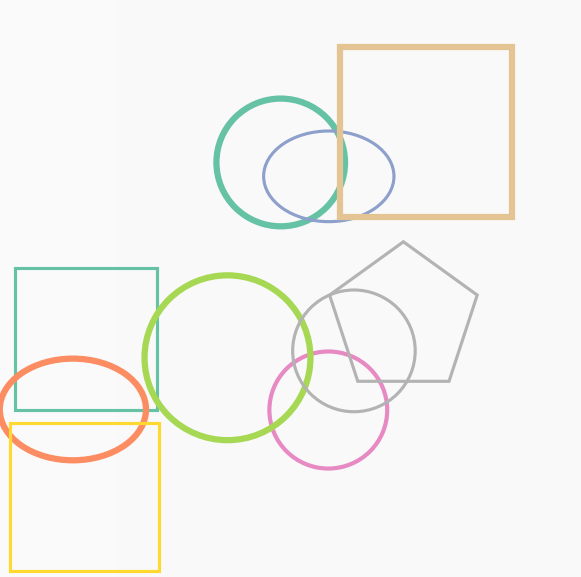[{"shape": "circle", "thickness": 3, "radius": 0.55, "center": [0.483, 0.718]}, {"shape": "square", "thickness": 1.5, "radius": 0.61, "center": [0.148, 0.412]}, {"shape": "oval", "thickness": 3, "radius": 0.63, "center": [0.125, 0.29]}, {"shape": "oval", "thickness": 1.5, "radius": 0.56, "center": [0.566, 0.694]}, {"shape": "circle", "thickness": 2, "radius": 0.51, "center": [0.565, 0.289]}, {"shape": "circle", "thickness": 3, "radius": 0.71, "center": [0.391, 0.38]}, {"shape": "square", "thickness": 1.5, "radius": 0.64, "center": [0.145, 0.139]}, {"shape": "square", "thickness": 3, "radius": 0.74, "center": [0.733, 0.771]}, {"shape": "circle", "thickness": 1.5, "radius": 0.53, "center": [0.609, 0.392]}, {"shape": "pentagon", "thickness": 1.5, "radius": 0.67, "center": [0.694, 0.447]}]